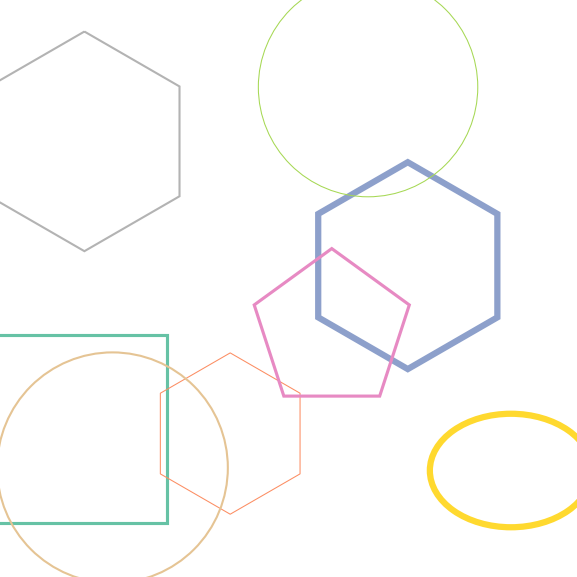[{"shape": "square", "thickness": 1.5, "radius": 0.81, "center": [0.127, 0.257]}, {"shape": "hexagon", "thickness": 0.5, "radius": 0.7, "center": [0.399, 0.248]}, {"shape": "hexagon", "thickness": 3, "radius": 0.9, "center": [0.706, 0.539]}, {"shape": "pentagon", "thickness": 1.5, "radius": 0.71, "center": [0.574, 0.427]}, {"shape": "circle", "thickness": 0.5, "radius": 0.95, "center": [0.637, 0.848]}, {"shape": "oval", "thickness": 3, "radius": 0.7, "center": [0.885, 0.184]}, {"shape": "circle", "thickness": 1, "radius": 1.0, "center": [0.195, 0.189]}, {"shape": "hexagon", "thickness": 1, "radius": 0.95, "center": [0.146, 0.754]}]